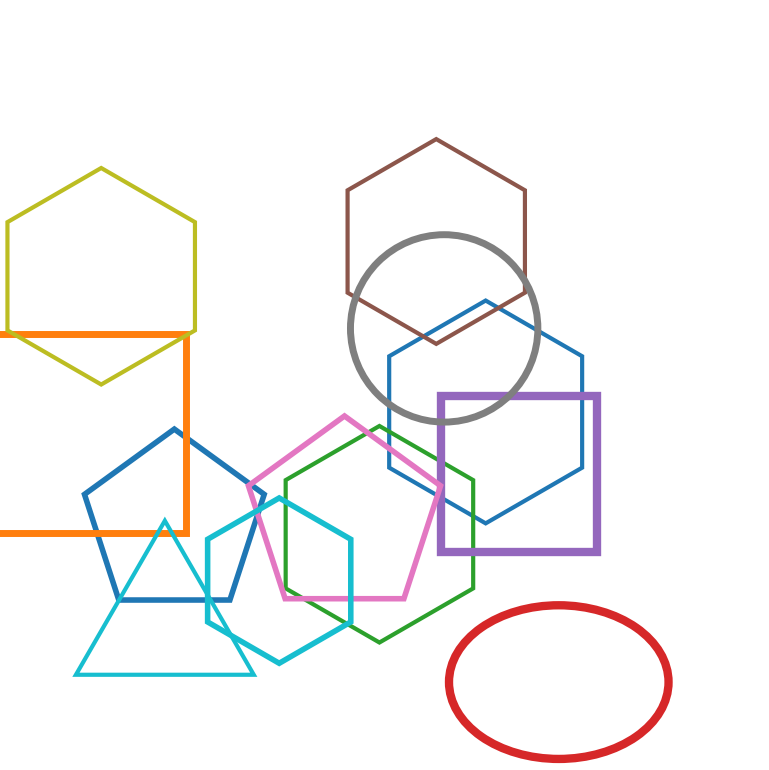[{"shape": "hexagon", "thickness": 1.5, "radius": 0.72, "center": [0.631, 0.465]}, {"shape": "pentagon", "thickness": 2, "radius": 0.61, "center": [0.226, 0.32]}, {"shape": "square", "thickness": 2.5, "radius": 0.64, "center": [0.112, 0.437]}, {"shape": "hexagon", "thickness": 1.5, "radius": 0.7, "center": [0.493, 0.306]}, {"shape": "oval", "thickness": 3, "radius": 0.71, "center": [0.726, 0.114]}, {"shape": "square", "thickness": 3, "radius": 0.51, "center": [0.674, 0.384]}, {"shape": "hexagon", "thickness": 1.5, "radius": 0.66, "center": [0.567, 0.686]}, {"shape": "pentagon", "thickness": 2, "radius": 0.66, "center": [0.447, 0.329]}, {"shape": "circle", "thickness": 2.5, "radius": 0.61, "center": [0.577, 0.574]}, {"shape": "hexagon", "thickness": 1.5, "radius": 0.7, "center": [0.131, 0.641]}, {"shape": "hexagon", "thickness": 2, "radius": 0.54, "center": [0.363, 0.246]}, {"shape": "triangle", "thickness": 1.5, "radius": 0.67, "center": [0.214, 0.19]}]